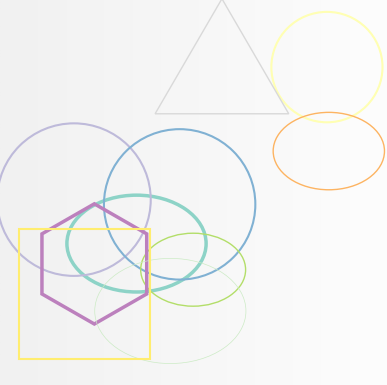[{"shape": "oval", "thickness": 2.5, "radius": 0.9, "center": [0.352, 0.367]}, {"shape": "circle", "thickness": 1.5, "radius": 0.72, "center": [0.844, 0.826]}, {"shape": "circle", "thickness": 1.5, "radius": 0.99, "center": [0.191, 0.482]}, {"shape": "circle", "thickness": 1.5, "radius": 0.98, "center": [0.464, 0.469]}, {"shape": "oval", "thickness": 1, "radius": 0.72, "center": [0.849, 0.608]}, {"shape": "oval", "thickness": 1, "radius": 0.68, "center": [0.498, 0.299]}, {"shape": "triangle", "thickness": 1, "radius": 1.0, "center": [0.573, 0.804]}, {"shape": "hexagon", "thickness": 2.5, "radius": 0.78, "center": [0.243, 0.315]}, {"shape": "oval", "thickness": 0.5, "radius": 0.98, "center": [0.44, 0.192]}, {"shape": "square", "thickness": 1.5, "radius": 0.85, "center": [0.218, 0.237]}]